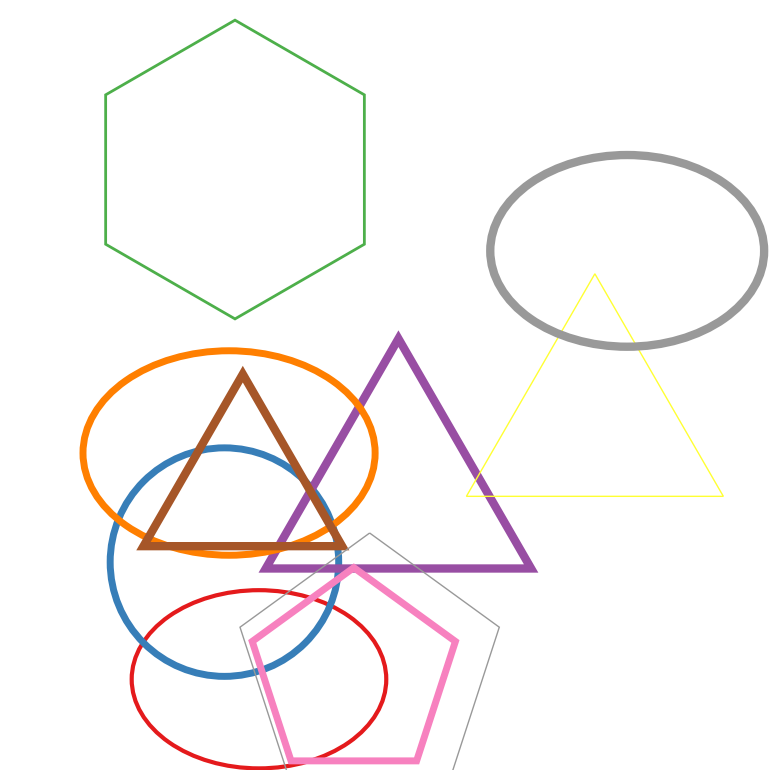[{"shape": "oval", "thickness": 1.5, "radius": 0.83, "center": [0.336, 0.118]}, {"shape": "circle", "thickness": 2.5, "radius": 0.74, "center": [0.291, 0.27]}, {"shape": "hexagon", "thickness": 1, "radius": 0.97, "center": [0.305, 0.78]}, {"shape": "triangle", "thickness": 3, "radius": 0.99, "center": [0.517, 0.361]}, {"shape": "oval", "thickness": 2.5, "radius": 0.95, "center": [0.297, 0.412]}, {"shape": "triangle", "thickness": 0.5, "radius": 0.96, "center": [0.773, 0.452]}, {"shape": "triangle", "thickness": 3, "radius": 0.74, "center": [0.315, 0.365]}, {"shape": "pentagon", "thickness": 2.5, "radius": 0.69, "center": [0.46, 0.124]}, {"shape": "pentagon", "thickness": 0.5, "radius": 0.89, "center": [0.48, 0.131]}, {"shape": "oval", "thickness": 3, "radius": 0.89, "center": [0.815, 0.674]}]